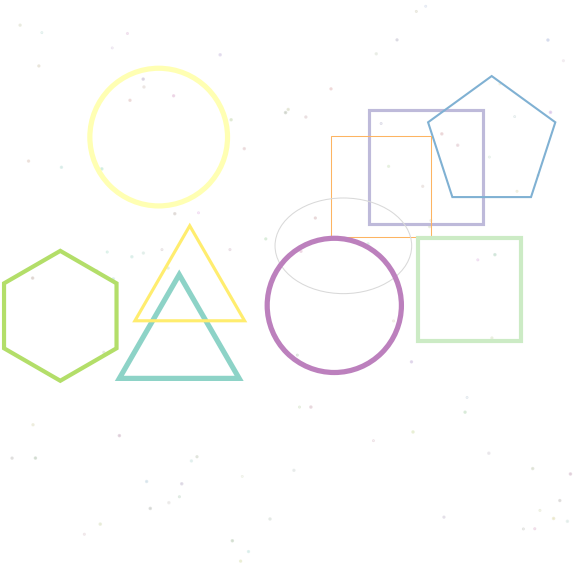[{"shape": "triangle", "thickness": 2.5, "radius": 0.6, "center": [0.31, 0.404]}, {"shape": "circle", "thickness": 2.5, "radius": 0.6, "center": [0.275, 0.762]}, {"shape": "square", "thickness": 1.5, "radius": 0.49, "center": [0.737, 0.71]}, {"shape": "pentagon", "thickness": 1, "radius": 0.58, "center": [0.851, 0.752]}, {"shape": "square", "thickness": 0.5, "radius": 0.43, "center": [0.66, 0.676]}, {"shape": "hexagon", "thickness": 2, "radius": 0.56, "center": [0.104, 0.452]}, {"shape": "oval", "thickness": 0.5, "radius": 0.59, "center": [0.595, 0.573]}, {"shape": "circle", "thickness": 2.5, "radius": 0.58, "center": [0.579, 0.47]}, {"shape": "square", "thickness": 2, "radius": 0.44, "center": [0.813, 0.498]}, {"shape": "triangle", "thickness": 1.5, "radius": 0.55, "center": [0.329, 0.498]}]